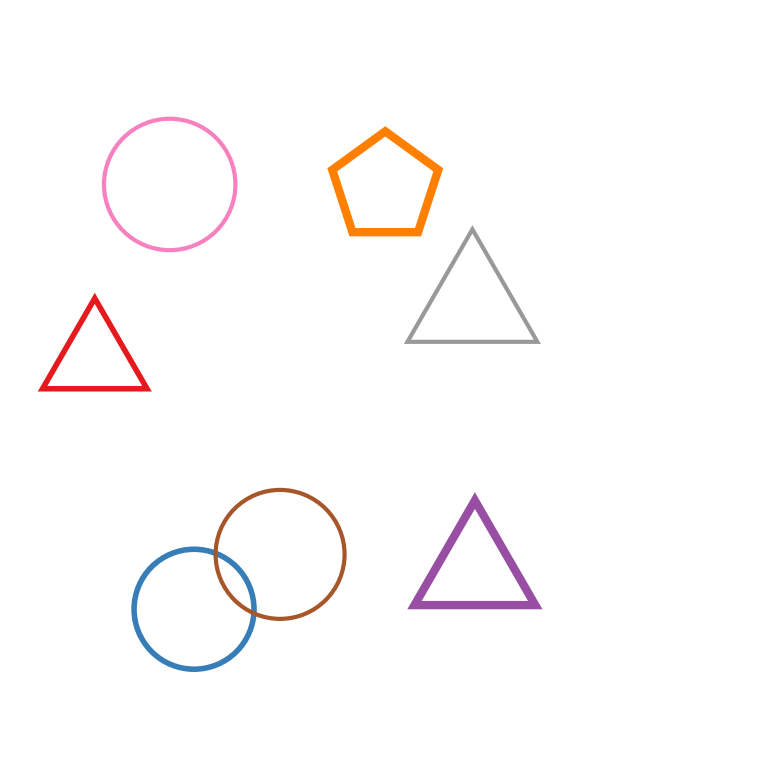[{"shape": "triangle", "thickness": 2, "radius": 0.39, "center": [0.123, 0.534]}, {"shape": "circle", "thickness": 2, "radius": 0.39, "center": [0.252, 0.209]}, {"shape": "triangle", "thickness": 3, "radius": 0.45, "center": [0.617, 0.259]}, {"shape": "pentagon", "thickness": 3, "radius": 0.36, "center": [0.5, 0.757]}, {"shape": "circle", "thickness": 1.5, "radius": 0.42, "center": [0.364, 0.28]}, {"shape": "circle", "thickness": 1.5, "radius": 0.43, "center": [0.22, 0.76]}, {"shape": "triangle", "thickness": 1.5, "radius": 0.49, "center": [0.614, 0.605]}]